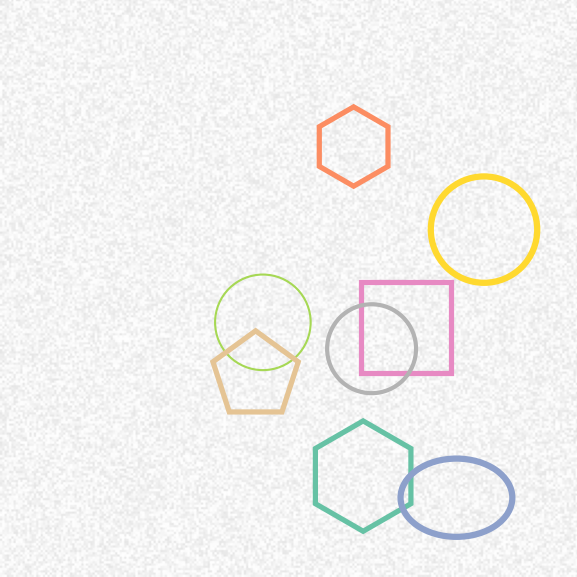[{"shape": "hexagon", "thickness": 2.5, "radius": 0.48, "center": [0.629, 0.175]}, {"shape": "hexagon", "thickness": 2.5, "radius": 0.34, "center": [0.612, 0.745]}, {"shape": "oval", "thickness": 3, "radius": 0.48, "center": [0.79, 0.137]}, {"shape": "square", "thickness": 2.5, "radius": 0.39, "center": [0.703, 0.432]}, {"shape": "circle", "thickness": 1, "radius": 0.41, "center": [0.455, 0.441]}, {"shape": "circle", "thickness": 3, "radius": 0.46, "center": [0.838, 0.602]}, {"shape": "pentagon", "thickness": 2.5, "radius": 0.39, "center": [0.443, 0.349]}, {"shape": "circle", "thickness": 2, "radius": 0.38, "center": [0.643, 0.395]}]